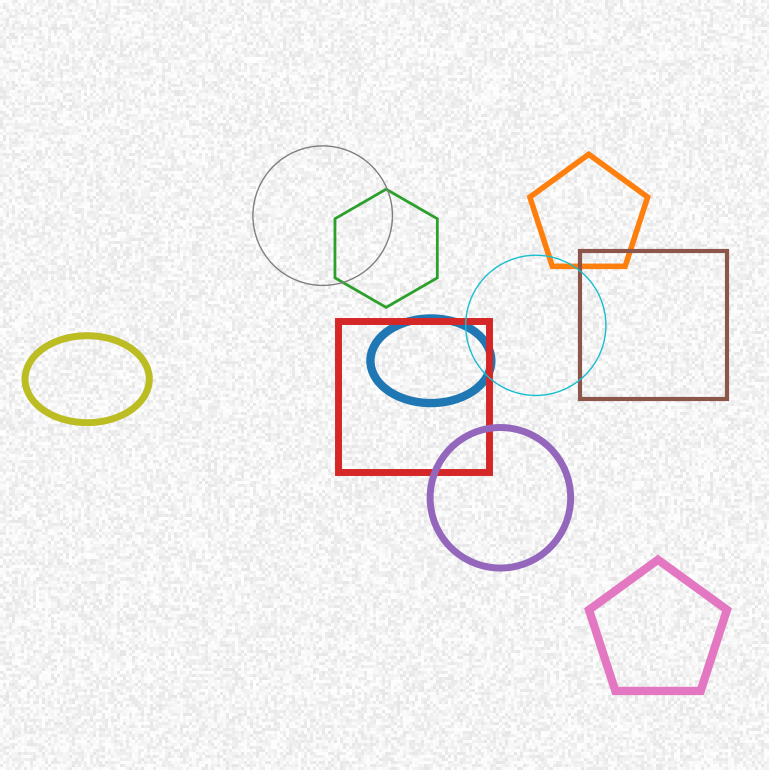[{"shape": "oval", "thickness": 3, "radius": 0.39, "center": [0.56, 0.531]}, {"shape": "pentagon", "thickness": 2, "radius": 0.4, "center": [0.765, 0.719]}, {"shape": "hexagon", "thickness": 1, "radius": 0.38, "center": [0.501, 0.678]}, {"shape": "square", "thickness": 2.5, "radius": 0.49, "center": [0.537, 0.485]}, {"shape": "circle", "thickness": 2.5, "radius": 0.46, "center": [0.65, 0.354]}, {"shape": "square", "thickness": 1.5, "radius": 0.48, "center": [0.849, 0.578]}, {"shape": "pentagon", "thickness": 3, "radius": 0.47, "center": [0.855, 0.179]}, {"shape": "circle", "thickness": 0.5, "radius": 0.45, "center": [0.419, 0.72]}, {"shape": "oval", "thickness": 2.5, "radius": 0.4, "center": [0.113, 0.508]}, {"shape": "circle", "thickness": 0.5, "radius": 0.46, "center": [0.696, 0.577]}]